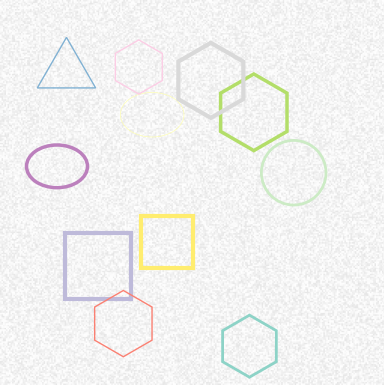[{"shape": "hexagon", "thickness": 2, "radius": 0.4, "center": [0.648, 0.101]}, {"shape": "oval", "thickness": 0.5, "radius": 0.41, "center": [0.395, 0.702]}, {"shape": "square", "thickness": 3, "radius": 0.43, "center": [0.255, 0.309]}, {"shape": "hexagon", "thickness": 1, "radius": 0.43, "center": [0.32, 0.159]}, {"shape": "triangle", "thickness": 1, "radius": 0.44, "center": [0.173, 0.815]}, {"shape": "hexagon", "thickness": 2.5, "radius": 0.5, "center": [0.659, 0.708]}, {"shape": "hexagon", "thickness": 1, "radius": 0.35, "center": [0.361, 0.826]}, {"shape": "hexagon", "thickness": 3, "radius": 0.49, "center": [0.548, 0.791]}, {"shape": "oval", "thickness": 2.5, "radius": 0.4, "center": [0.148, 0.568]}, {"shape": "circle", "thickness": 2, "radius": 0.42, "center": [0.763, 0.551]}, {"shape": "square", "thickness": 3, "radius": 0.34, "center": [0.433, 0.37]}]